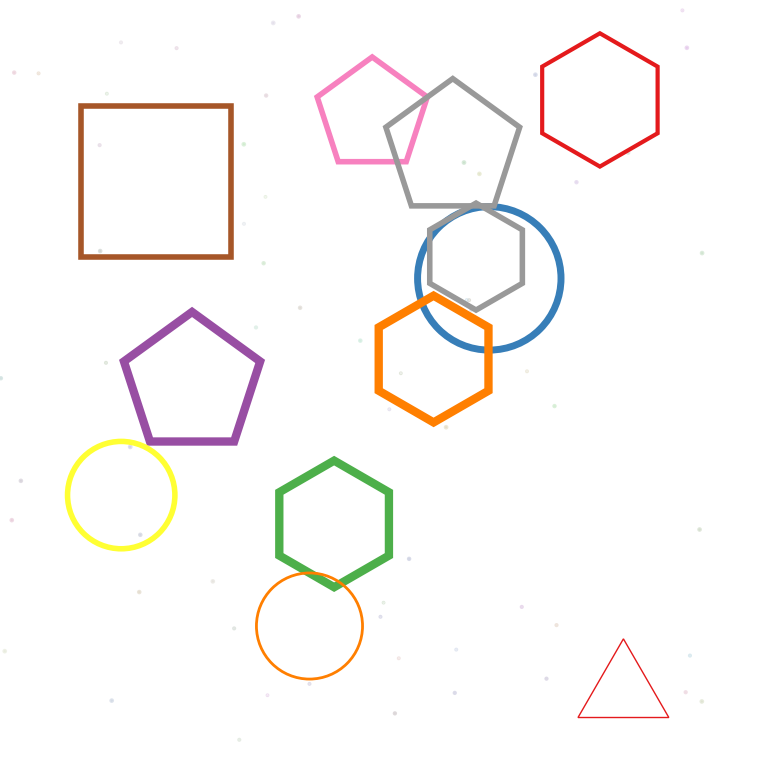[{"shape": "triangle", "thickness": 0.5, "radius": 0.34, "center": [0.81, 0.102]}, {"shape": "hexagon", "thickness": 1.5, "radius": 0.43, "center": [0.779, 0.87]}, {"shape": "circle", "thickness": 2.5, "radius": 0.47, "center": [0.635, 0.638]}, {"shape": "hexagon", "thickness": 3, "radius": 0.41, "center": [0.434, 0.32]}, {"shape": "pentagon", "thickness": 3, "radius": 0.47, "center": [0.249, 0.502]}, {"shape": "hexagon", "thickness": 3, "radius": 0.41, "center": [0.563, 0.534]}, {"shape": "circle", "thickness": 1, "radius": 0.34, "center": [0.402, 0.187]}, {"shape": "circle", "thickness": 2, "radius": 0.35, "center": [0.157, 0.357]}, {"shape": "square", "thickness": 2, "radius": 0.49, "center": [0.202, 0.764]}, {"shape": "pentagon", "thickness": 2, "radius": 0.38, "center": [0.483, 0.851]}, {"shape": "pentagon", "thickness": 2, "radius": 0.46, "center": [0.588, 0.807]}, {"shape": "hexagon", "thickness": 2, "radius": 0.35, "center": [0.618, 0.667]}]